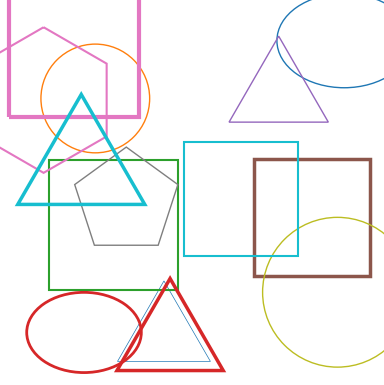[{"shape": "oval", "thickness": 1, "radius": 0.87, "center": [0.894, 0.894]}, {"shape": "triangle", "thickness": 0.5, "radius": 0.7, "center": [0.426, 0.131]}, {"shape": "circle", "thickness": 1, "radius": 0.71, "center": [0.248, 0.744]}, {"shape": "square", "thickness": 1.5, "radius": 0.84, "center": [0.295, 0.416]}, {"shape": "triangle", "thickness": 2.5, "radius": 0.8, "center": [0.442, 0.117]}, {"shape": "oval", "thickness": 2, "radius": 0.74, "center": [0.218, 0.136]}, {"shape": "triangle", "thickness": 1, "radius": 0.74, "center": [0.724, 0.757]}, {"shape": "square", "thickness": 2.5, "radius": 0.76, "center": [0.81, 0.434]}, {"shape": "hexagon", "thickness": 1.5, "radius": 0.95, "center": [0.113, 0.74]}, {"shape": "square", "thickness": 3, "radius": 0.85, "center": [0.192, 0.865]}, {"shape": "pentagon", "thickness": 1, "radius": 0.7, "center": [0.328, 0.477]}, {"shape": "circle", "thickness": 1, "radius": 0.97, "center": [0.877, 0.241]}, {"shape": "triangle", "thickness": 2.5, "radius": 0.95, "center": [0.211, 0.564]}, {"shape": "square", "thickness": 1.5, "radius": 0.74, "center": [0.627, 0.484]}]